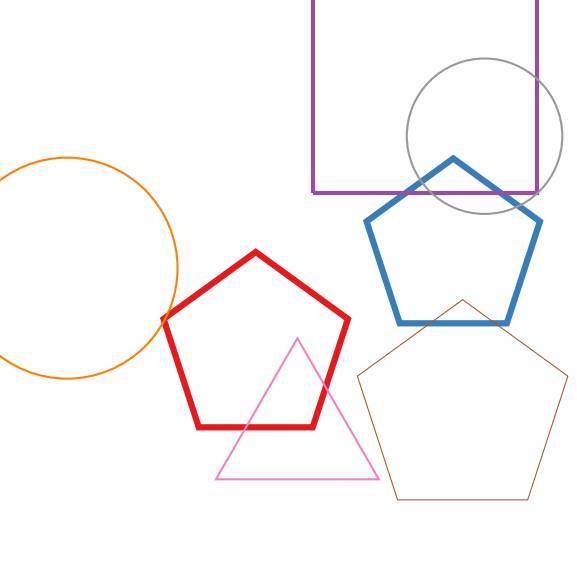[{"shape": "pentagon", "thickness": 3, "radius": 0.84, "center": [0.443, 0.395]}, {"shape": "pentagon", "thickness": 3, "radius": 0.79, "center": [0.785, 0.567]}, {"shape": "square", "thickness": 2, "radius": 0.97, "center": [0.735, 0.859]}, {"shape": "circle", "thickness": 1, "radius": 0.96, "center": [0.116, 0.535]}, {"shape": "pentagon", "thickness": 0.5, "radius": 0.96, "center": [0.801, 0.289]}, {"shape": "triangle", "thickness": 1, "radius": 0.81, "center": [0.515, 0.251]}, {"shape": "circle", "thickness": 1, "radius": 0.67, "center": [0.839, 0.763]}]